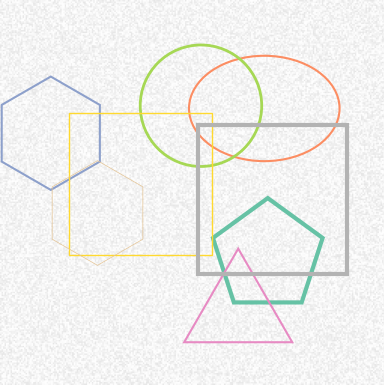[{"shape": "pentagon", "thickness": 3, "radius": 0.75, "center": [0.696, 0.336]}, {"shape": "oval", "thickness": 1.5, "radius": 0.98, "center": [0.686, 0.718]}, {"shape": "hexagon", "thickness": 1.5, "radius": 0.74, "center": [0.132, 0.654]}, {"shape": "triangle", "thickness": 1.5, "radius": 0.81, "center": [0.619, 0.192]}, {"shape": "circle", "thickness": 2, "radius": 0.79, "center": [0.522, 0.725]}, {"shape": "square", "thickness": 1, "radius": 0.93, "center": [0.365, 0.522]}, {"shape": "hexagon", "thickness": 0.5, "radius": 0.68, "center": [0.253, 0.447]}, {"shape": "square", "thickness": 3, "radius": 0.97, "center": [0.708, 0.482]}]